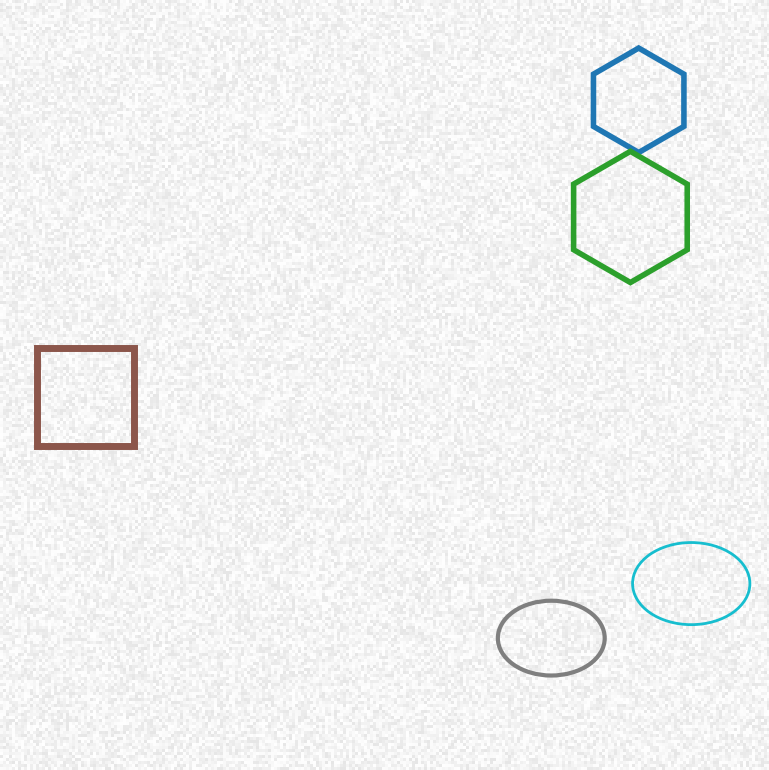[{"shape": "hexagon", "thickness": 2, "radius": 0.34, "center": [0.829, 0.87]}, {"shape": "hexagon", "thickness": 2, "radius": 0.43, "center": [0.819, 0.718]}, {"shape": "square", "thickness": 2.5, "radius": 0.32, "center": [0.111, 0.484]}, {"shape": "oval", "thickness": 1.5, "radius": 0.35, "center": [0.716, 0.171]}, {"shape": "oval", "thickness": 1, "radius": 0.38, "center": [0.898, 0.242]}]